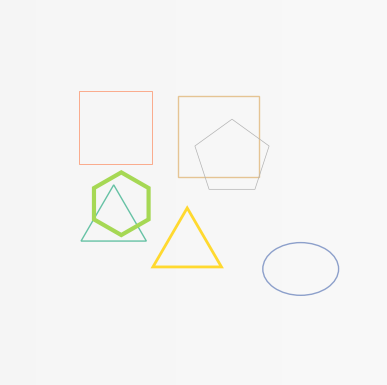[{"shape": "triangle", "thickness": 1, "radius": 0.49, "center": [0.293, 0.423]}, {"shape": "square", "thickness": 0.5, "radius": 0.47, "center": [0.299, 0.668]}, {"shape": "oval", "thickness": 1, "radius": 0.49, "center": [0.776, 0.301]}, {"shape": "hexagon", "thickness": 3, "radius": 0.41, "center": [0.313, 0.471]}, {"shape": "triangle", "thickness": 2, "radius": 0.51, "center": [0.483, 0.358]}, {"shape": "square", "thickness": 1, "radius": 0.52, "center": [0.563, 0.646]}, {"shape": "pentagon", "thickness": 0.5, "radius": 0.5, "center": [0.599, 0.59]}]